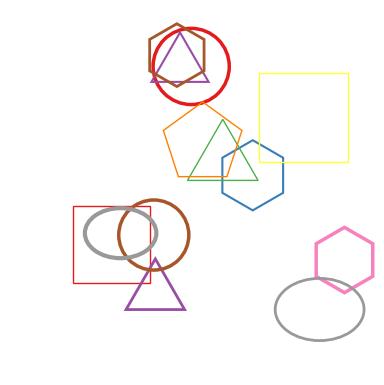[{"shape": "circle", "thickness": 2.5, "radius": 0.49, "center": [0.497, 0.827]}, {"shape": "square", "thickness": 1, "radius": 0.5, "center": [0.29, 0.366]}, {"shape": "hexagon", "thickness": 1.5, "radius": 0.46, "center": [0.656, 0.545]}, {"shape": "triangle", "thickness": 1, "radius": 0.53, "center": [0.579, 0.584]}, {"shape": "triangle", "thickness": 2, "radius": 0.44, "center": [0.403, 0.24]}, {"shape": "triangle", "thickness": 1.5, "radius": 0.43, "center": [0.468, 0.83]}, {"shape": "pentagon", "thickness": 1, "radius": 0.54, "center": [0.526, 0.628]}, {"shape": "square", "thickness": 1, "radius": 0.58, "center": [0.789, 0.695]}, {"shape": "circle", "thickness": 2.5, "radius": 0.46, "center": [0.399, 0.39]}, {"shape": "hexagon", "thickness": 2, "radius": 0.41, "center": [0.459, 0.857]}, {"shape": "hexagon", "thickness": 2.5, "radius": 0.42, "center": [0.895, 0.325]}, {"shape": "oval", "thickness": 2, "radius": 0.58, "center": [0.83, 0.196]}, {"shape": "oval", "thickness": 3, "radius": 0.46, "center": [0.313, 0.394]}]